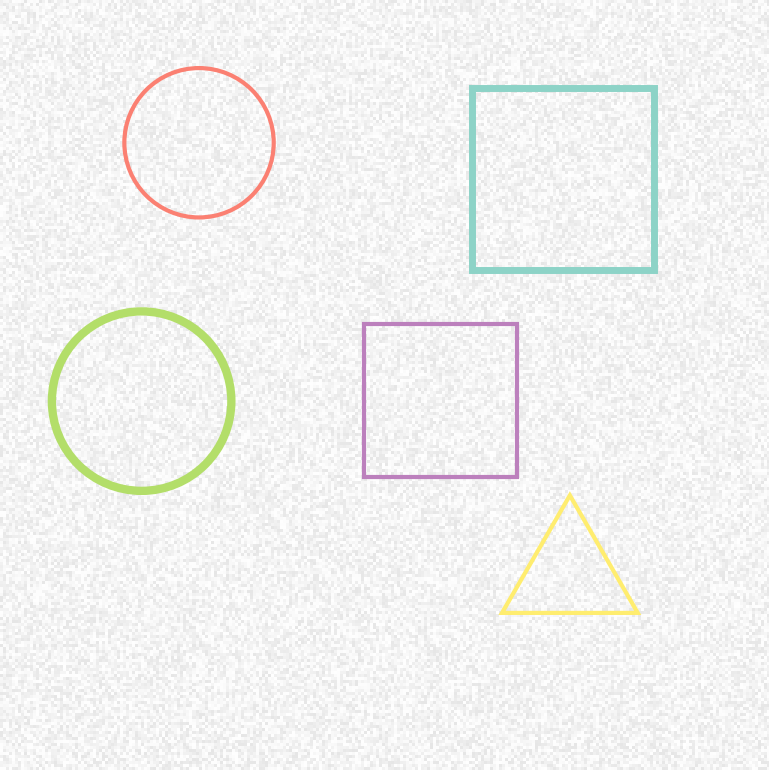[{"shape": "square", "thickness": 2.5, "radius": 0.59, "center": [0.731, 0.768]}, {"shape": "circle", "thickness": 1.5, "radius": 0.48, "center": [0.258, 0.815]}, {"shape": "circle", "thickness": 3, "radius": 0.58, "center": [0.184, 0.479]}, {"shape": "square", "thickness": 1.5, "radius": 0.5, "center": [0.572, 0.479]}, {"shape": "triangle", "thickness": 1.5, "radius": 0.51, "center": [0.74, 0.255]}]